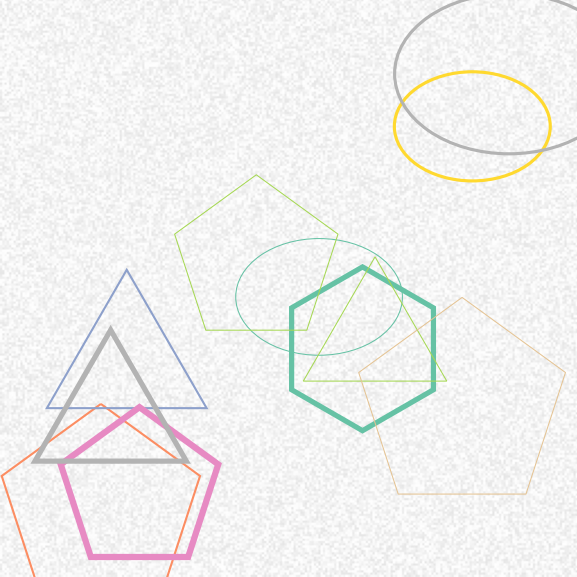[{"shape": "hexagon", "thickness": 2.5, "radius": 0.71, "center": [0.628, 0.395]}, {"shape": "oval", "thickness": 0.5, "radius": 0.72, "center": [0.553, 0.485]}, {"shape": "pentagon", "thickness": 1, "radius": 0.9, "center": [0.175, 0.119]}, {"shape": "triangle", "thickness": 1, "radius": 0.8, "center": [0.219, 0.372]}, {"shape": "pentagon", "thickness": 3, "radius": 0.72, "center": [0.242, 0.151]}, {"shape": "triangle", "thickness": 0.5, "radius": 0.72, "center": [0.649, 0.411]}, {"shape": "pentagon", "thickness": 0.5, "radius": 0.74, "center": [0.444, 0.548]}, {"shape": "oval", "thickness": 1.5, "radius": 0.67, "center": [0.818, 0.78]}, {"shape": "pentagon", "thickness": 0.5, "radius": 0.94, "center": [0.8, 0.296]}, {"shape": "triangle", "thickness": 2.5, "radius": 0.76, "center": [0.192, 0.276]}, {"shape": "oval", "thickness": 1.5, "radius": 0.99, "center": [0.881, 0.871]}]